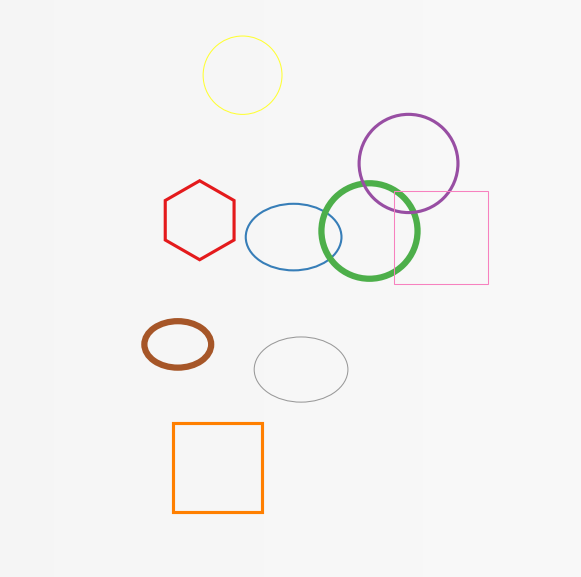[{"shape": "hexagon", "thickness": 1.5, "radius": 0.34, "center": [0.343, 0.618]}, {"shape": "oval", "thickness": 1, "radius": 0.41, "center": [0.505, 0.589]}, {"shape": "circle", "thickness": 3, "radius": 0.41, "center": [0.636, 0.599]}, {"shape": "circle", "thickness": 1.5, "radius": 0.43, "center": [0.703, 0.716]}, {"shape": "square", "thickness": 1.5, "radius": 0.38, "center": [0.374, 0.19]}, {"shape": "circle", "thickness": 0.5, "radius": 0.34, "center": [0.417, 0.869]}, {"shape": "oval", "thickness": 3, "radius": 0.29, "center": [0.306, 0.403]}, {"shape": "square", "thickness": 0.5, "radius": 0.4, "center": [0.759, 0.588]}, {"shape": "oval", "thickness": 0.5, "radius": 0.4, "center": [0.518, 0.359]}]